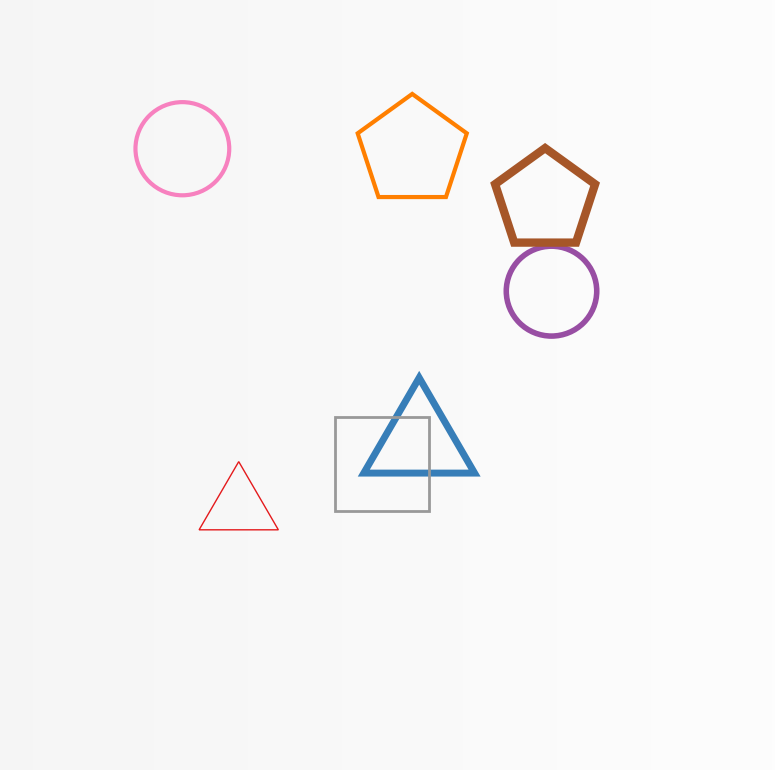[{"shape": "triangle", "thickness": 0.5, "radius": 0.3, "center": [0.308, 0.341]}, {"shape": "triangle", "thickness": 2.5, "radius": 0.41, "center": [0.541, 0.427]}, {"shape": "circle", "thickness": 2, "radius": 0.29, "center": [0.712, 0.622]}, {"shape": "pentagon", "thickness": 1.5, "radius": 0.37, "center": [0.532, 0.804]}, {"shape": "pentagon", "thickness": 3, "radius": 0.34, "center": [0.703, 0.74]}, {"shape": "circle", "thickness": 1.5, "radius": 0.3, "center": [0.235, 0.807]}, {"shape": "square", "thickness": 1, "radius": 0.31, "center": [0.493, 0.397]}]